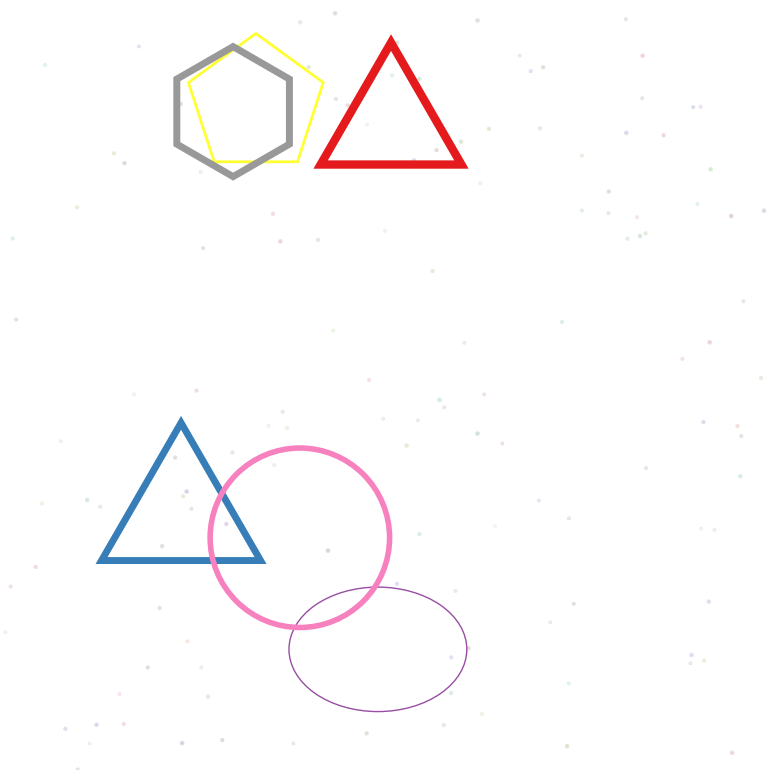[{"shape": "triangle", "thickness": 3, "radius": 0.53, "center": [0.508, 0.839]}, {"shape": "triangle", "thickness": 2.5, "radius": 0.6, "center": [0.235, 0.332]}, {"shape": "oval", "thickness": 0.5, "radius": 0.58, "center": [0.491, 0.157]}, {"shape": "pentagon", "thickness": 1, "radius": 0.46, "center": [0.332, 0.864]}, {"shape": "circle", "thickness": 2, "radius": 0.58, "center": [0.389, 0.302]}, {"shape": "hexagon", "thickness": 2.5, "radius": 0.42, "center": [0.303, 0.855]}]